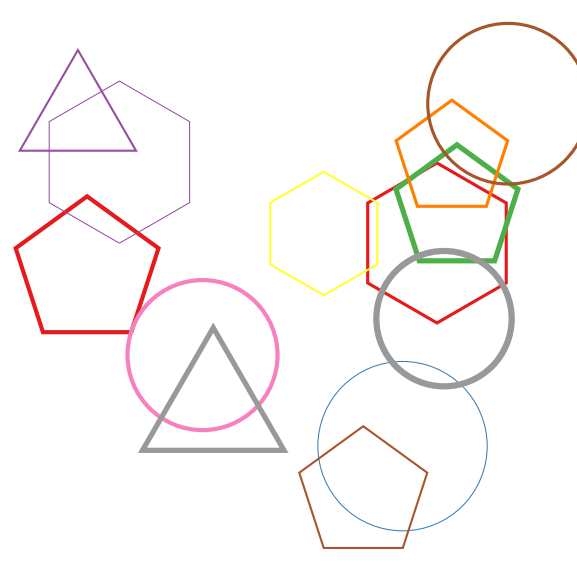[{"shape": "hexagon", "thickness": 1.5, "radius": 0.69, "center": [0.757, 0.578]}, {"shape": "pentagon", "thickness": 2, "radius": 0.65, "center": [0.151, 0.529]}, {"shape": "circle", "thickness": 0.5, "radius": 0.73, "center": [0.697, 0.227]}, {"shape": "pentagon", "thickness": 2.5, "radius": 0.56, "center": [0.791, 0.637]}, {"shape": "triangle", "thickness": 1, "radius": 0.58, "center": [0.135, 0.796]}, {"shape": "hexagon", "thickness": 0.5, "radius": 0.7, "center": [0.207, 0.718]}, {"shape": "pentagon", "thickness": 1.5, "radius": 0.51, "center": [0.782, 0.724]}, {"shape": "hexagon", "thickness": 1, "radius": 0.53, "center": [0.561, 0.595]}, {"shape": "pentagon", "thickness": 1, "radius": 0.58, "center": [0.629, 0.145]}, {"shape": "circle", "thickness": 1.5, "radius": 0.7, "center": [0.88, 0.82]}, {"shape": "circle", "thickness": 2, "radius": 0.65, "center": [0.351, 0.384]}, {"shape": "circle", "thickness": 3, "radius": 0.59, "center": [0.769, 0.447]}, {"shape": "triangle", "thickness": 2.5, "radius": 0.71, "center": [0.369, 0.29]}]